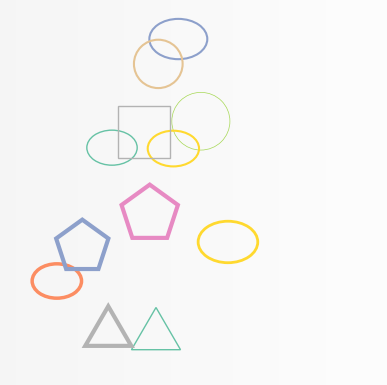[{"shape": "oval", "thickness": 1, "radius": 0.32, "center": [0.289, 0.616]}, {"shape": "triangle", "thickness": 1, "radius": 0.37, "center": [0.403, 0.128]}, {"shape": "oval", "thickness": 2.5, "radius": 0.32, "center": [0.147, 0.27]}, {"shape": "oval", "thickness": 1.5, "radius": 0.37, "center": [0.46, 0.899]}, {"shape": "pentagon", "thickness": 3, "radius": 0.35, "center": [0.212, 0.359]}, {"shape": "pentagon", "thickness": 3, "radius": 0.38, "center": [0.386, 0.444]}, {"shape": "circle", "thickness": 0.5, "radius": 0.37, "center": [0.518, 0.685]}, {"shape": "oval", "thickness": 1.5, "radius": 0.33, "center": [0.447, 0.614]}, {"shape": "oval", "thickness": 2, "radius": 0.38, "center": [0.588, 0.372]}, {"shape": "circle", "thickness": 1.5, "radius": 0.31, "center": [0.408, 0.834]}, {"shape": "square", "thickness": 1, "radius": 0.34, "center": [0.371, 0.657]}, {"shape": "triangle", "thickness": 3, "radius": 0.34, "center": [0.279, 0.136]}]